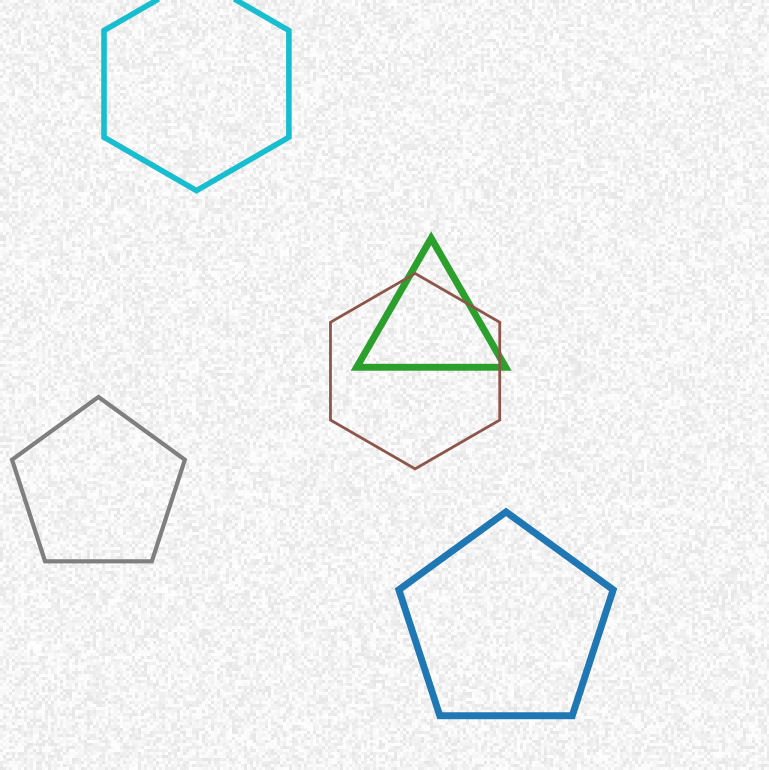[{"shape": "pentagon", "thickness": 2.5, "radius": 0.73, "center": [0.657, 0.189]}, {"shape": "triangle", "thickness": 2.5, "radius": 0.56, "center": [0.56, 0.579]}, {"shape": "hexagon", "thickness": 1, "radius": 0.63, "center": [0.539, 0.518]}, {"shape": "pentagon", "thickness": 1.5, "radius": 0.59, "center": [0.128, 0.366]}, {"shape": "hexagon", "thickness": 2, "radius": 0.69, "center": [0.255, 0.891]}]